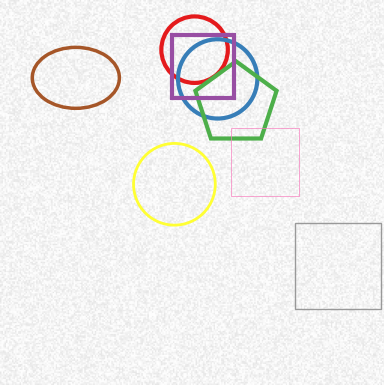[{"shape": "circle", "thickness": 3, "radius": 0.43, "center": [0.505, 0.871]}, {"shape": "circle", "thickness": 3, "radius": 0.51, "center": [0.565, 0.795]}, {"shape": "pentagon", "thickness": 3, "radius": 0.55, "center": [0.613, 0.73]}, {"shape": "square", "thickness": 3, "radius": 0.41, "center": [0.527, 0.827]}, {"shape": "circle", "thickness": 2, "radius": 0.53, "center": [0.453, 0.521]}, {"shape": "oval", "thickness": 2.5, "radius": 0.57, "center": [0.197, 0.798]}, {"shape": "square", "thickness": 0.5, "radius": 0.44, "center": [0.688, 0.58]}, {"shape": "square", "thickness": 1, "radius": 0.56, "center": [0.877, 0.309]}]